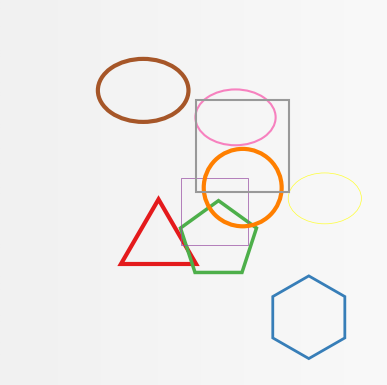[{"shape": "triangle", "thickness": 3, "radius": 0.56, "center": [0.409, 0.37]}, {"shape": "hexagon", "thickness": 2, "radius": 0.54, "center": [0.797, 0.176]}, {"shape": "pentagon", "thickness": 2.5, "radius": 0.52, "center": [0.564, 0.376]}, {"shape": "square", "thickness": 0.5, "radius": 0.44, "center": [0.554, 0.45]}, {"shape": "circle", "thickness": 3, "radius": 0.5, "center": [0.626, 0.513]}, {"shape": "oval", "thickness": 0.5, "radius": 0.47, "center": [0.838, 0.485]}, {"shape": "oval", "thickness": 3, "radius": 0.58, "center": [0.369, 0.765]}, {"shape": "oval", "thickness": 1.5, "radius": 0.52, "center": [0.608, 0.695]}, {"shape": "square", "thickness": 1.5, "radius": 0.6, "center": [0.626, 0.622]}]